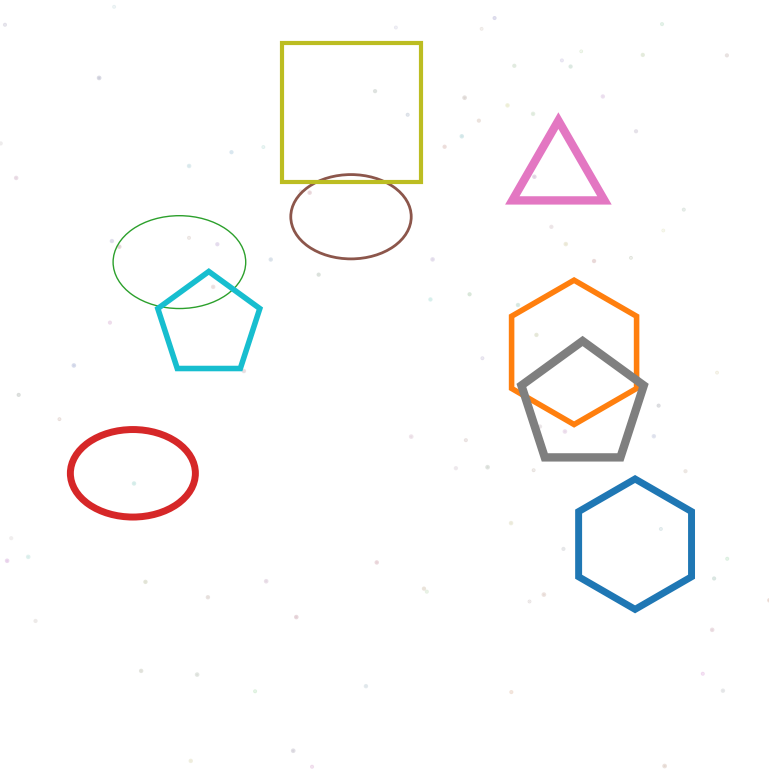[{"shape": "hexagon", "thickness": 2.5, "radius": 0.42, "center": [0.825, 0.293]}, {"shape": "hexagon", "thickness": 2, "radius": 0.47, "center": [0.746, 0.542]}, {"shape": "oval", "thickness": 0.5, "radius": 0.43, "center": [0.233, 0.66]}, {"shape": "oval", "thickness": 2.5, "radius": 0.41, "center": [0.173, 0.385]}, {"shape": "oval", "thickness": 1, "radius": 0.39, "center": [0.456, 0.719]}, {"shape": "triangle", "thickness": 3, "radius": 0.35, "center": [0.725, 0.774]}, {"shape": "pentagon", "thickness": 3, "radius": 0.42, "center": [0.757, 0.474]}, {"shape": "square", "thickness": 1.5, "radius": 0.45, "center": [0.457, 0.854]}, {"shape": "pentagon", "thickness": 2, "radius": 0.35, "center": [0.271, 0.578]}]